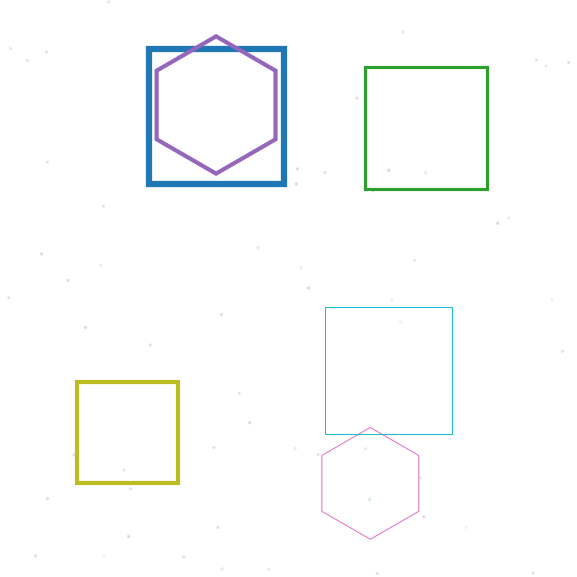[{"shape": "square", "thickness": 3, "radius": 0.58, "center": [0.375, 0.797]}, {"shape": "square", "thickness": 1.5, "radius": 0.53, "center": [0.738, 0.778]}, {"shape": "hexagon", "thickness": 2, "radius": 0.59, "center": [0.374, 0.817]}, {"shape": "hexagon", "thickness": 0.5, "radius": 0.48, "center": [0.641, 0.162]}, {"shape": "square", "thickness": 2, "radius": 0.44, "center": [0.221, 0.25]}, {"shape": "square", "thickness": 0.5, "radius": 0.55, "center": [0.673, 0.358]}]